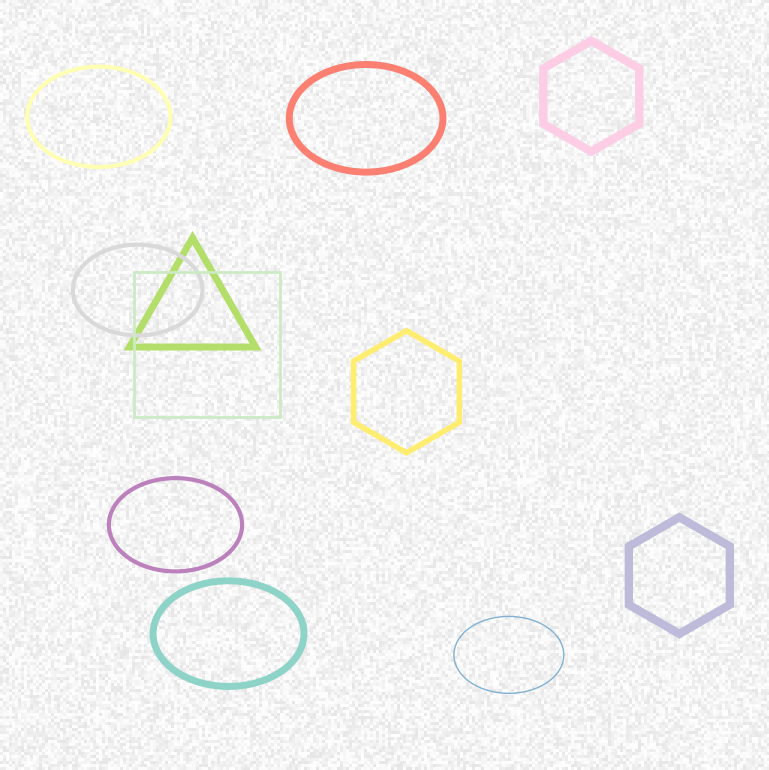[{"shape": "oval", "thickness": 2.5, "radius": 0.49, "center": [0.297, 0.177]}, {"shape": "oval", "thickness": 1.5, "radius": 0.47, "center": [0.128, 0.848]}, {"shape": "hexagon", "thickness": 3, "radius": 0.38, "center": [0.882, 0.253]}, {"shape": "oval", "thickness": 2.5, "radius": 0.5, "center": [0.475, 0.846]}, {"shape": "oval", "thickness": 0.5, "radius": 0.36, "center": [0.661, 0.15]}, {"shape": "triangle", "thickness": 2.5, "radius": 0.47, "center": [0.25, 0.597]}, {"shape": "hexagon", "thickness": 3, "radius": 0.36, "center": [0.768, 0.875]}, {"shape": "oval", "thickness": 1.5, "radius": 0.42, "center": [0.179, 0.623]}, {"shape": "oval", "thickness": 1.5, "radius": 0.43, "center": [0.228, 0.318]}, {"shape": "square", "thickness": 1, "radius": 0.47, "center": [0.269, 0.552]}, {"shape": "hexagon", "thickness": 2, "radius": 0.4, "center": [0.528, 0.491]}]